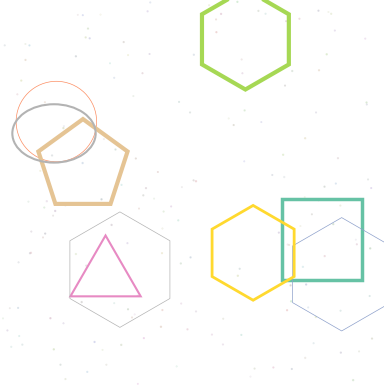[{"shape": "square", "thickness": 2.5, "radius": 0.52, "center": [0.836, 0.378]}, {"shape": "circle", "thickness": 0.5, "radius": 0.52, "center": [0.146, 0.684]}, {"shape": "hexagon", "thickness": 0.5, "radius": 0.74, "center": [0.887, 0.288]}, {"shape": "triangle", "thickness": 1.5, "radius": 0.53, "center": [0.274, 0.283]}, {"shape": "hexagon", "thickness": 3, "radius": 0.65, "center": [0.637, 0.898]}, {"shape": "hexagon", "thickness": 2, "radius": 0.62, "center": [0.657, 0.343]}, {"shape": "pentagon", "thickness": 3, "radius": 0.61, "center": [0.215, 0.569]}, {"shape": "hexagon", "thickness": 0.5, "radius": 0.75, "center": [0.311, 0.3]}, {"shape": "oval", "thickness": 1.5, "radius": 0.54, "center": [0.14, 0.653]}]